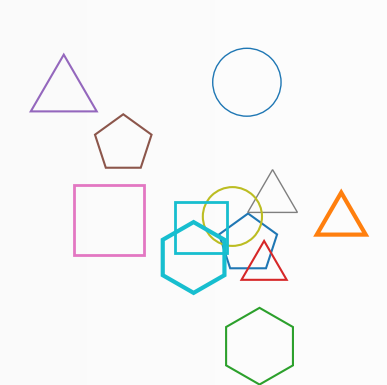[{"shape": "pentagon", "thickness": 1.5, "radius": 0.39, "center": [0.64, 0.367]}, {"shape": "circle", "thickness": 1, "radius": 0.44, "center": [0.637, 0.786]}, {"shape": "triangle", "thickness": 3, "radius": 0.36, "center": [0.881, 0.427]}, {"shape": "hexagon", "thickness": 1.5, "radius": 0.5, "center": [0.67, 0.101]}, {"shape": "triangle", "thickness": 1.5, "radius": 0.34, "center": [0.682, 0.307]}, {"shape": "triangle", "thickness": 1.5, "radius": 0.49, "center": [0.165, 0.76]}, {"shape": "pentagon", "thickness": 1.5, "radius": 0.38, "center": [0.318, 0.626]}, {"shape": "square", "thickness": 2, "radius": 0.45, "center": [0.281, 0.428]}, {"shape": "triangle", "thickness": 1, "radius": 0.37, "center": [0.703, 0.485]}, {"shape": "circle", "thickness": 1.5, "radius": 0.38, "center": [0.6, 0.438]}, {"shape": "square", "thickness": 2, "radius": 0.33, "center": [0.519, 0.41]}, {"shape": "hexagon", "thickness": 3, "radius": 0.46, "center": [0.5, 0.331]}]